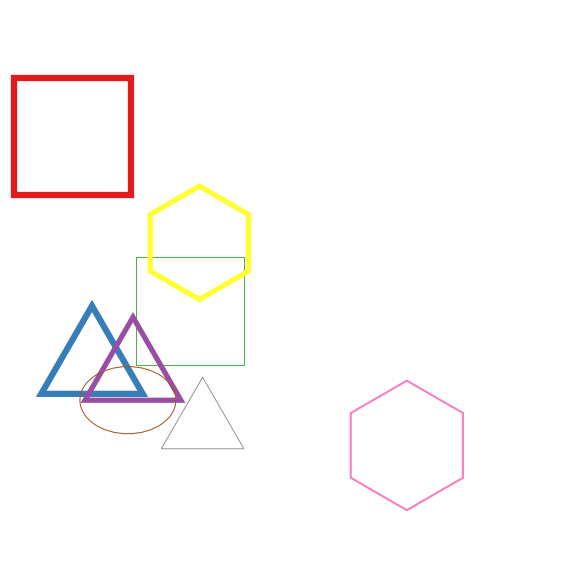[{"shape": "square", "thickness": 3, "radius": 0.51, "center": [0.125, 0.763]}, {"shape": "triangle", "thickness": 3, "radius": 0.51, "center": [0.159, 0.368]}, {"shape": "square", "thickness": 0.5, "radius": 0.47, "center": [0.329, 0.46]}, {"shape": "triangle", "thickness": 2.5, "radius": 0.48, "center": [0.23, 0.354]}, {"shape": "hexagon", "thickness": 2.5, "radius": 0.49, "center": [0.345, 0.579]}, {"shape": "oval", "thickness": 0.5, "radius": 0.42, "center": [0.221, 0.306]}, {"shape": "hexagon", "thickness": 1, "radius": 0.56, "center": [0.704, 0.228]}, {"shape": "triangle", "thickness": 0.5, "radius": 0.41, "center": [0.351, 0.263]}]